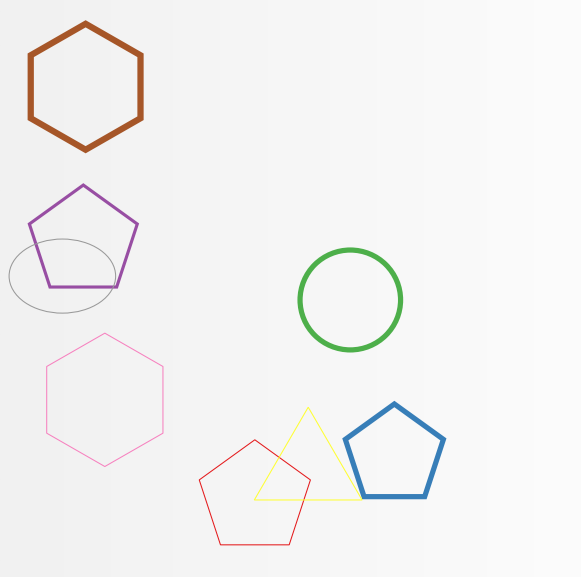[{"shape": "pentagon", "thickness": 0.5, "radius": 0.5, "center": [0.438, 0.137]}, {"shape": "pentagon", "thickness": 2.5, "radius": 0.44, "center": [0.678, 0.211]}, {"shape": "circle", "thickness": 2.5, "radius": 0.43, "center": [0.603, 0.48]}, {"shape": "pentagon", "thickness": 1.5, "radius": 0.49, "center": [0.143, 0.581]}, {"shape": "triangle", "thickness": 0.5, "radius": 0.54, "center": [0.53, 0.187]}, {"shape": "hexagon", "thickness": 3, "radius": 0.55, "center": [0.147, 0.849]}, {"shape": "hexagon", "thickness": 0.5, "radius": 0.58, "center": [0.18, 0.307]}, {"shape": "oval", "thickness": 0.5, "radius": 0.46, "center": [0.107, 0.521]}]